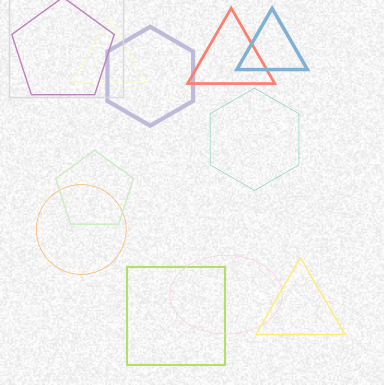[{"shape": "hexagon", "thickness": 0.5, "radius": 0.66, "center": [0.661, 0.638]}, {"shape": "triangle", "thickness": 0.5, "radius": 0.55, "center": [0.282, 0.842]}, {"shape": "hexagon", "thickness": 3, "radius": 0.64, "center": [0.39, 0.802]}, {"shape": "triangle", "thickness": 2, "radius": 0.65, "center": [0.601, 0.848]}, {"shape": "triangle", "thickness": 2.5, "radius": 0.53, "center": [0.707, 0.872]}, {"shape": "circle", "thickness": 0.5, "radius": 0.58, "center": [0.211, 0.404]}, {"shape": "square", "thickness": 1.5, "radius": 0.64, "center": [0.457, 0.179]}, {"shape": "oval", "thickness": 0.5, "radius": 0.73, "center": [0.587, 0.235]}, {"shape": "square", "thickness": 1, "radius": 0.74, "center": [0.172, 0.896]}, {"shape": "pentagon", "thickness": 1, "radius": 0.7, "center": [0.164, 0.867]}, {"shape": "pentagon", "thickness": 1, "radius": 0.53, "center": [0.246, 0.504]}, {"shape": "triangle", "thickness": 1, "radius": 0.67, "center": [0.78, 0.198]}]